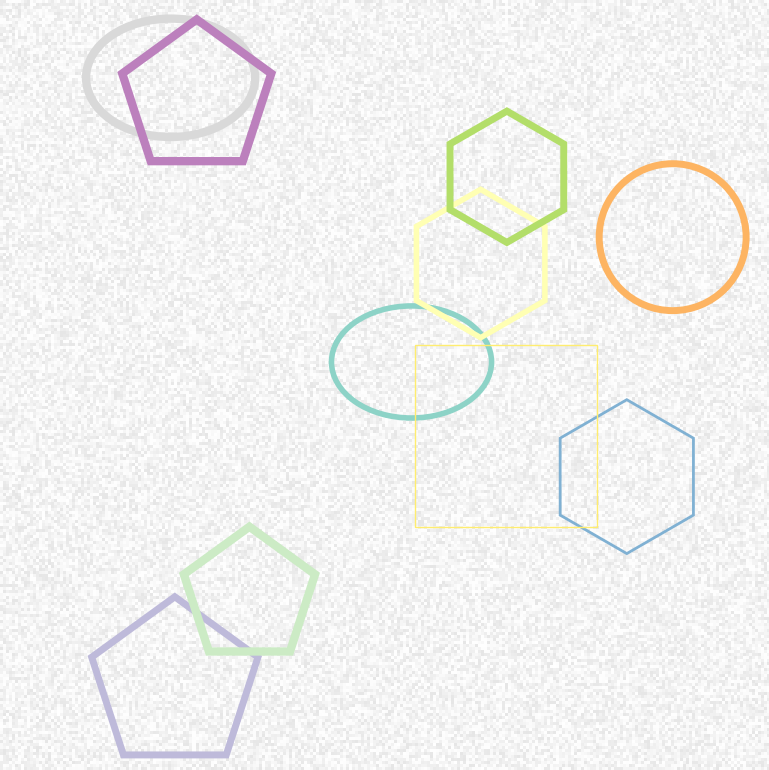[{"shape": "oval", "thickness": 2, "radius": 0.52, "center": [0.534, 0.53]}, {"shape": "hexagon", "thickness": 2, "radius": 0.48, "center": [0.624, 0.658]}, {"shape": "pentagon", "thickness": 2.5, "radius": 0.57, "center": [0.227, 0.111]}, {"shape": "hexagon", "thickness": 1, "radius": 0.5, "center": [0.814, 0.381]}, {"shape": "circle", "thickness": 2.5, "radius": 0.48, "center": [0.874, 0.692]}, {"shape": "hexagon", "thickness": 2.5, "radius": 0.43, "center": [0.658, 0.77]}, {"shape": "oval", "thickness": 3, "radius": 0.55, "center": [0.222, 0.899]}, {"shape": "pentagon", "thickness": 3, "radius": 0.51, "center": [0.256, 0.873]}, {"shape": "pentagon", "thickness": 3, "radius": 0.45, "center": [0.324, 0.226]}, {"shape": "square", "thickness": 0.5, "radius": 0.59, "center": [0.657, 0.434]}]